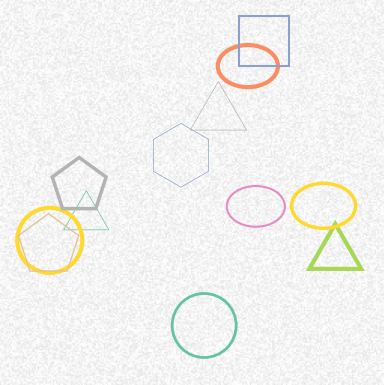[{"shape": "triangle", "thickness": 0.5, "radius": 0.34, "center": [0.224, 0.437]}, {"shape": "circle", "thickness": 2, "radius": 0.42, "center": [0.53, 0.155]}, {"shape": "oval", "thickness": 3, "radius": 0.39, "center": [0.644, 0.828]}, {"shape": "hexagon", "thickness": 0.5, "radius": 0.41, "center": [0.47, 0.597]}, {"shape": "square", "thickness": 1.5, "radius": 0.33, "center": [0.686, 0.894]}, {"shape": "oval", "thickness": 1.5, "radius": 0.38, "center": [0.664, 0.464]}, {"shape": "triangle", "thickness": 3, "radius": 0.39, "center": [0.871, 0.341]}, {"shape": "oval", "thickness": 2.5, "radius": 0.42, "center": [0.84, 0.465]}, {"shape": "circle", "thickness": 3, "radius": 0.42, "center": [0.129, 0.376]}, {"shape": "pentagon", "thickness": 1, "radius": 0.41, "center": [0.126, 0.363]}, {"shape": "triangle", "thickness": 0.5, "radius": 0.42, "center": [0.567, 0.704]}, {"shape": "pentagon", "thickness": 2.5, "radius": 0.37, "center": [0.206, 0.517]}]